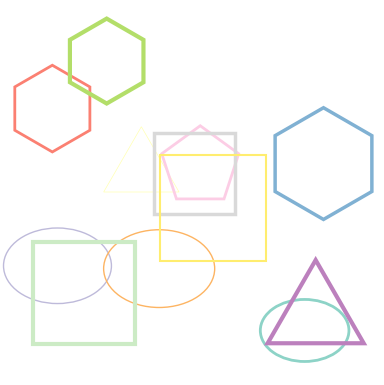[{"shape": "oval", "thickness": 2, "radius": 0.58, "center": [0.791, 0.142]}, {"shape": "triangle", "thickness": 0.5, "radius": 0.57, "center": [0.367, 0.558]}, {"shape": "oval", "thickness": 1, "radius": 0.7, "center": [0.149, 0.31]}, {"shape": "hexagon", "thickness": 2, "radius": 0.56, "center": [0.136, 0.718]}, {"shape": "hexagon", "thickness": 2.5, "radius": 0.73, "center": [0.84, 0.575]}, {"shape": "oval", "thickness": 1, "radius": 0.72, "center": [0.413, 0.302]}, {"shape": "hexagon", "thickness": 3, "radius": 0.55, "center": [0.277, 0.841]}, {"shape": "pentagon", "thickness": 2, "radius": 0.53, "center": [0.52, 0.568]}, {"shape": "square", "thickness": 2.5, "radius": 0.53, "center": [0.505, 0.549]}, {"shape": "triangle", "thickness": 3, "radius": 0.72, "center": [0.82, 0.18]}, {"shape": "square", "thickness": 3, "radius": 0.67, "center": [0.218, 0.239]}, {"shape": "square", "thickness": 1.5, "radius": 0.69, "center": [0.553, 0.46]}]